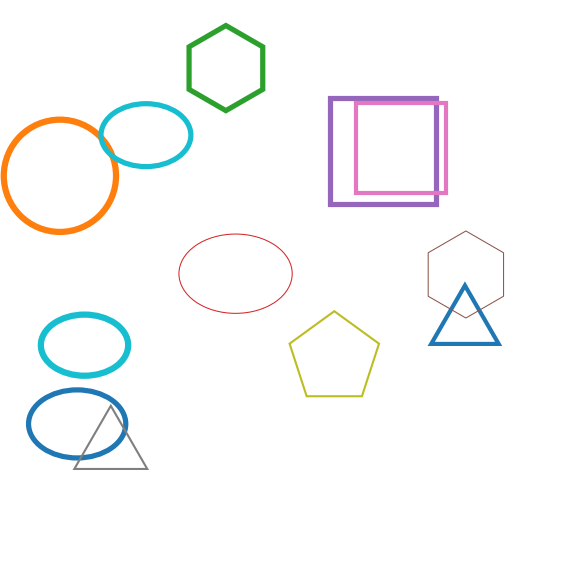[{"shape": "triangle", "thickness": 2, "radius": 0.34, "center": [0.805, 0.437]}, {"shape": "oval", "thickness": 2.5, "radius": 0.42, "center": [0.134, 0.265]}, {"shape": "circle", "thickness": 3, "radius": 0.49, "center": [0.104, 0.695]}, {"shape": "hexagon", "thickness": 2.5, "radius": 0.37, "center": [0.391, 0.881]}, {"shape": "oval", "thickness": 0.5, "radius": 0.49, "center": [0.408, 0.525]}, {"shape": "square", "thickness": 2.5, "radius": 0.46, "center": [0.663, 0.737]}, {"shape": "hexagon", "thickness": 0.5, "radius": 0.38, "center": [0.807, 0.524]}, {"shape": "square", "thickness": 2, "radius": 0.39, "center": [0.694, 0.742]}, {"shape": "triangle", "thickness": 1, "radius": 0.36, "center": [0.192, 0.224]}, {"shape": "pentagon", "thickness": 1, "radius": 0.41, "center": [0.579, 0.379]}, {"shape": "oval", "thickness": 3, "radius": 0.38, "center": [0.146, 0.401]}, {"shape": "oval", "thickness": 2.5, "radius": 0.39, "center": [0.253, 0.765]}]